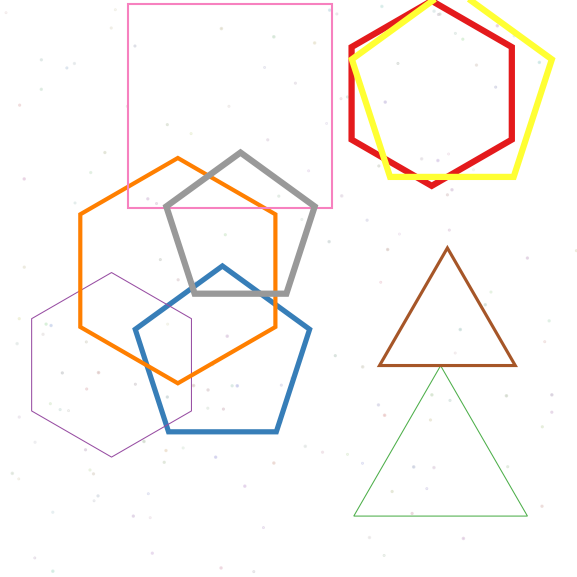[{"shape": "hexagon", "thickness": 3, "radius": 0.8, "center": [0.748, 0.838]}, {"shape": "pentagon", "thickness": 2.5, "radius": 0.79, "center": [0.385, 0.38]}, {"shape": "triangle", "thickness": 0.5, "radius": 0.87, "center": [0.763, 0.192]}, {"shape": "hexagon", "thickness": 0.5, "radius": 0.8, "center": [0.193, 0.367]}, {"shape": "hexagon", "thickness": 2, "radius": 0.98, "center": [0.308, 0.53]}, {"shape": "pentagon", "thickness": 3, "radius": 0.91, "center": [0.782, 0.84]}, {"shape": "triangle", "thickness": 1.5, "radius": 0.68, "center": [0.775, 0.434]}, {"shape": "square", "thickness": 1, "radius": 0.88, "center": [0.398, 0.815]}, {"shape": "pentagon", "thickness": 3, "radius": 0.68, "center": [0.416, 0.6]}]